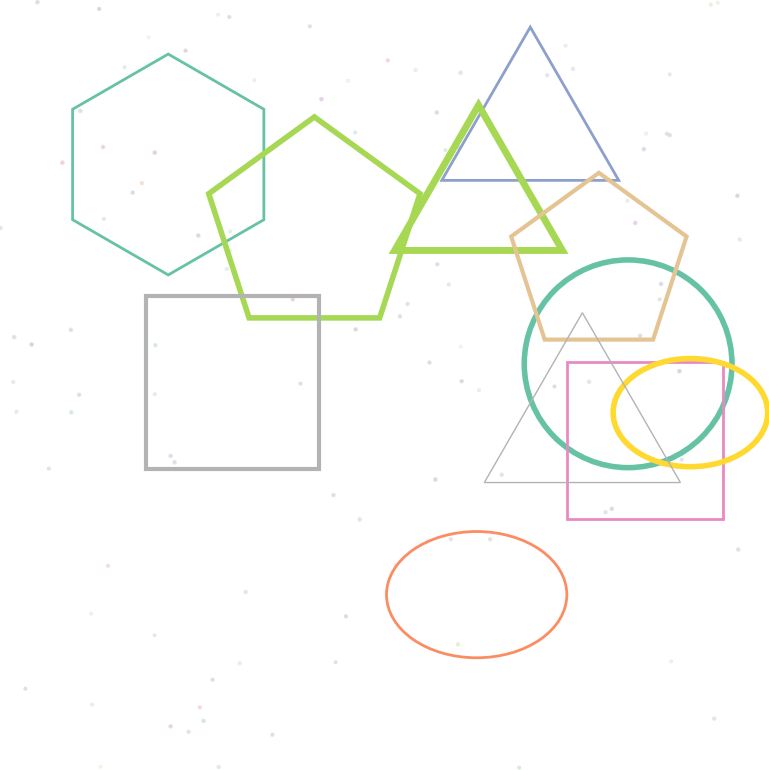[{"shape": "circle", "thickness": 2, "radius": 0.67, "center": [0.816, 0.528]}, {"shape": "hexagon", "thickness": 1, "radius": 0.72, "center": [0.218, 0.786]}, {"shape": "oval", "thickness": 1, "radius": 0.59, "center": [0.619, 0.228]}, {"shape": "triangle", "thickness": 1, "radius": 0.66, "center": [0.689, 0.832]}, {"shape": "square", "thickness": 1, "radius": 0.51, "center": [0.838, 0.428]}, {"shape": "pentagon", "thickness": 2, "radius": 0.72, "center": [0.408, 0.704]}, {"shape": "triangle", "thickness": 2.5, "radius": 0.63, "center": [0.621, 0.738]}, {"shape": "oval", "thickness": 2, "radius": 0.5, "center": [0.897, 0.464]}, {"shape": "pentagon", "thickness": 1.5, "radius": 0.6, "center": [0.778, 0.656]}, {"shape": "triangle", "thickness": 0.5, "radius": 0.74, "center": [0.756, 0.447]}, {"shape": "square", "thickness": 1.5, "radius": 0.56, "center": [0.302, 0.503]}]